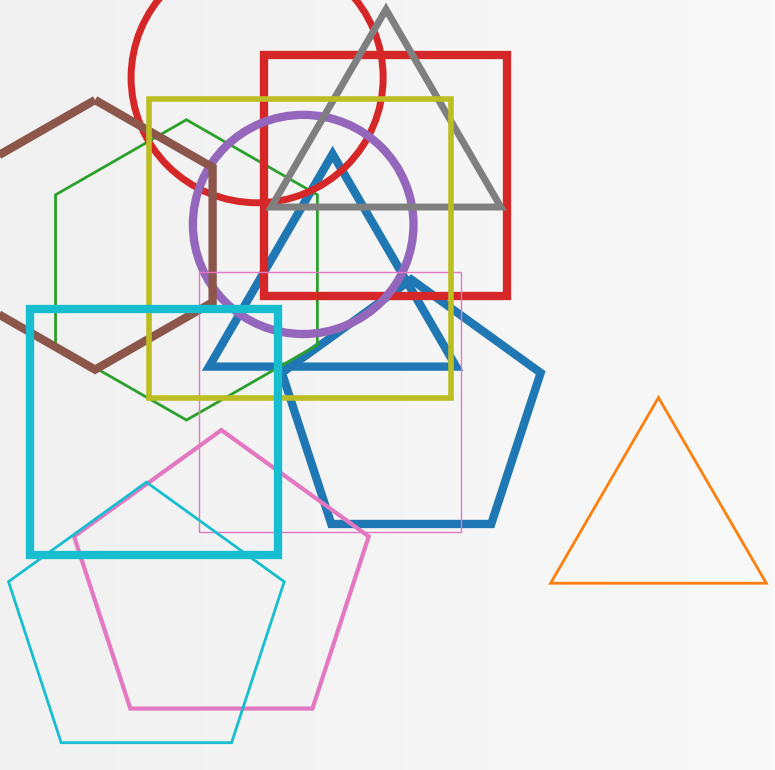[{"shape": "triangle", "thickness": 3, "radius": 0.92, "center": [0.429, 0.616]}, {"shape": "pentagon", "thickness": 3, "radius": 0.88, "center": [0.531, 0.462]}, {"shape": "triangle", "thickness": 1, "radius": 0.8, "center": [0.85, 0.323]}, {"shape": "hexagon", "thickness": 1, "radius": 0.98, "center": [0.241, 0.649]}, {"shape": "square", "thickness": 3, "radius": 0.78, "center": [0.497, 0.772]}, {"shape": "circle", "thickness": 2.5, "radius": 0.81, "center": [0.332, 0.899]}, {"shape": "circle", "thickness": 3, "radius": 0.71, "center": [0.391, 0.708]}, {"shape": "hexagon", "thickness": 3, "radius": 0.88, "center": [0.123, 0.695]}, {"shape": "square", "thickness": 0.5, "radius": 0.84, "center": [0.425, 0.478]}, {"shape": "pentagon", "thickness": 1.5, "radius": 1.0, "center": [0.286, 0.242]}, {"shape": "triangle", "thickness": 2.5, "radius": 0.86, "center": [0.498, 0.817]}, {"shape": "square", "thickness": 2, "radius": 0.97, "center": [0.387, 0.677]}, {"shape": "pentagon", "thickness": 1, "radius": 0.94, "center": [0.189, 0.187]}, {"shape": "square", "thickness": 3, "radius": 0.8, "center": [0.199, 0.439]}]